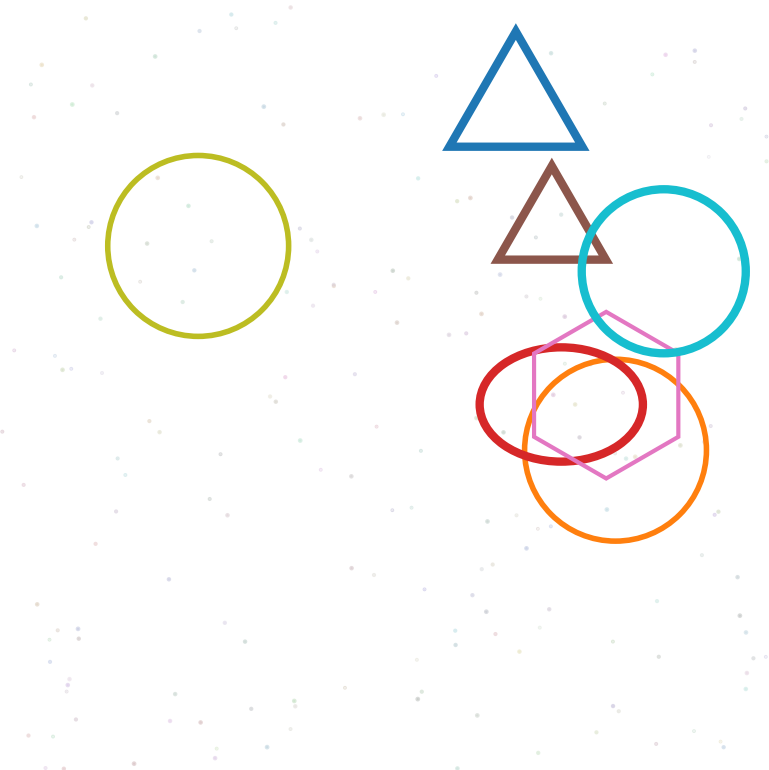[{"shape": "triangle", "thickness": 3, "radius": 0.5, "center": [0.67, 0.859]}, {"shape": "circle", "thickness": 2, "radius": 0.59, "center": [0.799, 0.415]}, {"shape": "oval", "thickness": 3, "radius": 0.53, "center": [0.729, 0.475]}, {"shape": "triangle", "thickness": 3, "radius": 0.41, "center": [0.717, 0.703]}, {"shape": "hexagon", "thickness": 1.5, "radius": 0.54, "center": [0.787, 0.487]}, {"shape": "circle", "thickness": 2, "radius": 0.59, "center": [0.257, 0.681]}, {"shape": "circle", "thickness": 3, "radius": 0.53, "center": [0.862, 0.648]}]